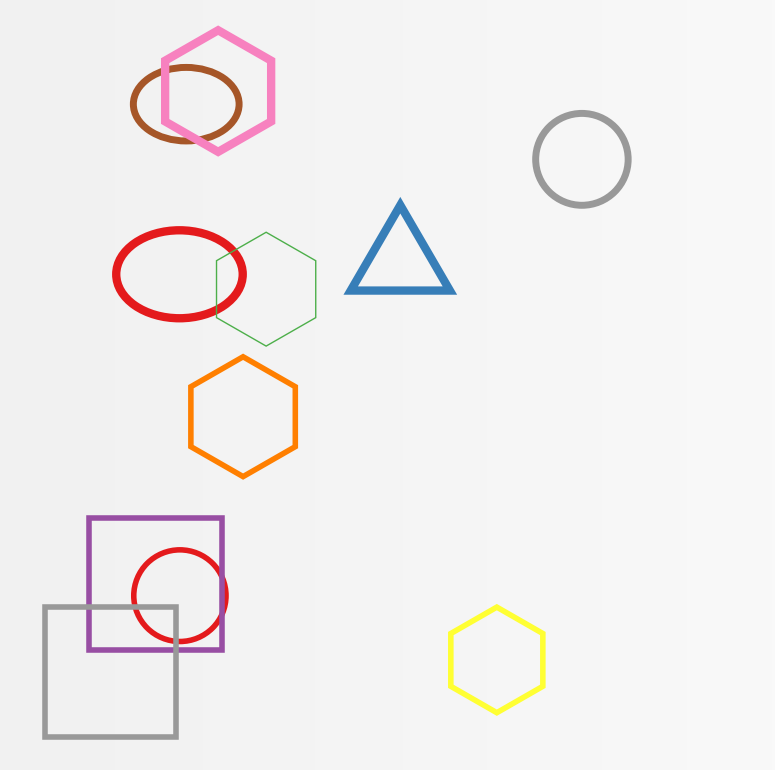[{"shape": "circle", "thickness": 2, "radius": 0.3, "center": [0.232, 0.226]}, {"shape": "oval", "thickness": 3, "radius": 0.41, "center": [0.232, 0.644]}, {"shape": "triangle", "thickness": 3, "radius": 0.37, "center": [0.517, 0.66]}, {"shape": "hexagon", "thickness": 0.5, "radius": 0.37, "center": [0.343, 0.624]}, {"shape": "square", "thickness": 2, "radius": 0.43, "center": [0.201, 0.242]}, {"shape": "hexagon", "thickness": 2, "radius": 0.39, "center": [0.314, 0.459]}, {"shape": "hexagon", "thickness": 2, "radius": 0.34, "center": [0.641, 0.143]}, {"shape": "oval", "thickness": 2.5, "radius": 0.34, "center": [0.24, 0.865]}, {"shape": "hexagon", "thickness": 3, "radius": 0.39, "center": [0.281, 0.882]}, {"shape": "square", "thickness": 2, "radius": 0.42, "center": [0.142, 0.127]}, {"shape": "circle", "thickness": 2.5, "radius": 0.3, "center": [0.751, 0.793]}]